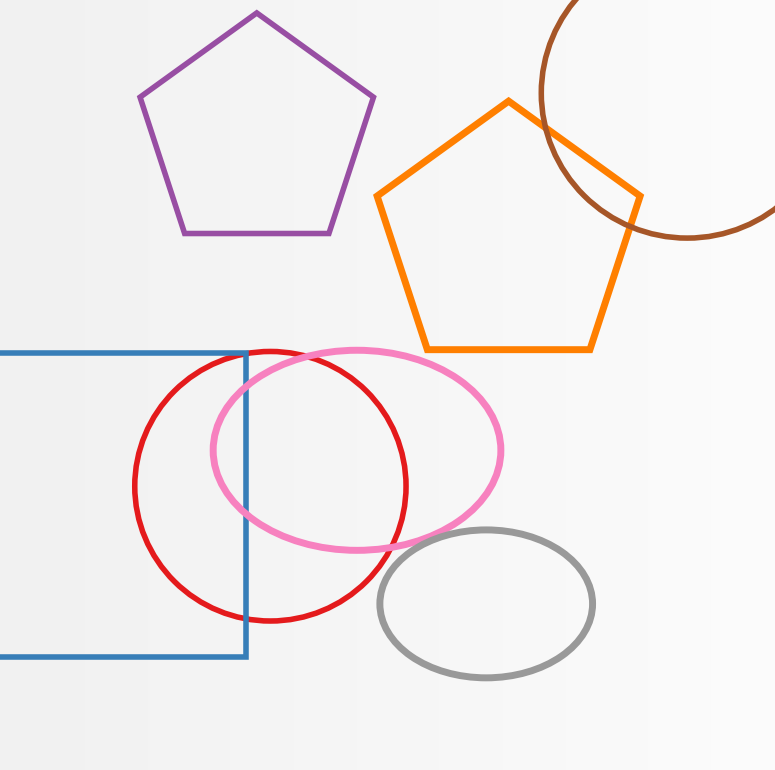[{"shape": "circle", "thickness": 2, "radius": 0.88, "center": [0.349, 0.369]}, {"shape": "square", "thickness": 2, "radius": 0.99, "center": [0.12, 0.344]}, {"shape": "pentagon", "thickness": 2, "radius": 0.79, "center": [0.331, 0.825]}, {"shape": "pentagon", "thickness": 2.5, "radius": 0.89, "center": [0.656, 0.69]}, {"shape": "circle", "thickness": 2, "radius": 0.94, "center": [0.887, 0.879]}, {"shape": "oval", "thickness": 2.5, "radius": 0.93, "center": [0.461, 0.415]}, {"shape": "oval", "thickness": 2.5, "radius": 0.69, "center": [0.627, 0.216]}]